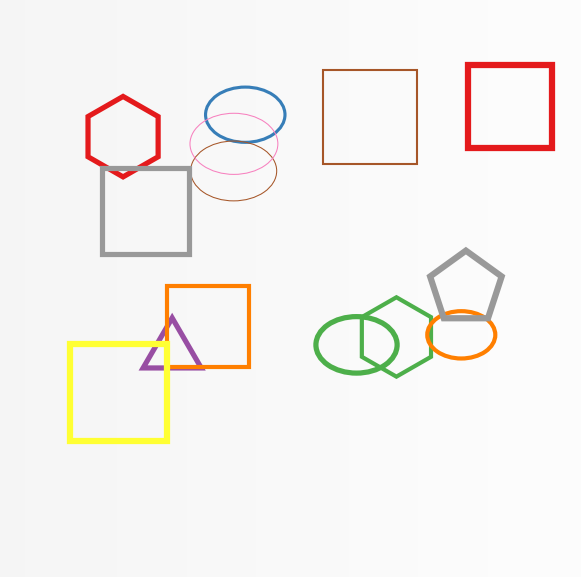[{"shape": "square", "thickness": 3, "radius": 0.36, "center": [0.878, 0.815]}, {"shape": "hexagon", "thickness": 2.5, "radius": 0.35, "center": [0.212, 0.762]}, {"shape": "oval", "thickness": 1.5, "radius": 0.34, "center": [0.422, 0.8]}, {"shape": "oval", "thickness": 2.5, "radius": 0.35, "center": [0.613, 0.402]}, {"shape": "hexagon", "thickness": 2, "radius": 0.34, "center": [0.682, 0.416]}, {"shape": "triangle", "thickness": 2.5, "radius": 0.29, "center": [0.296, 0.391]}, {"shape": "square", "thickness": 2, "radius": 0.35, "center": [0.358, 0.434]}, {"shape": "oval", "thickness": 2, "radius": 0.29, "center": [0.794, 0.419]}, {"shape": "square", "thickness": 3, "radius": 0.42, "center": [0.203, 0.32]}, {"shape": "oval", "thickness": 0.5, "radius": 0.37, "center": [0.402, 0.703]}, {"shape": "square", "thickness": 1, "radius": 0.41, "center": [0.637, 0.796]}, {"shape": "oval", "thickness": 0.5, "radius": 0.38, "center": [0.402, 0.75]}, {"shape": "square", "thickness": 2.5, "radius": 0.37, "center": [0.251, 0.633]}, {"shape": "pentagon", "thickness": 3, "radius": 0.32, "center": [0.802, 0.5]}]